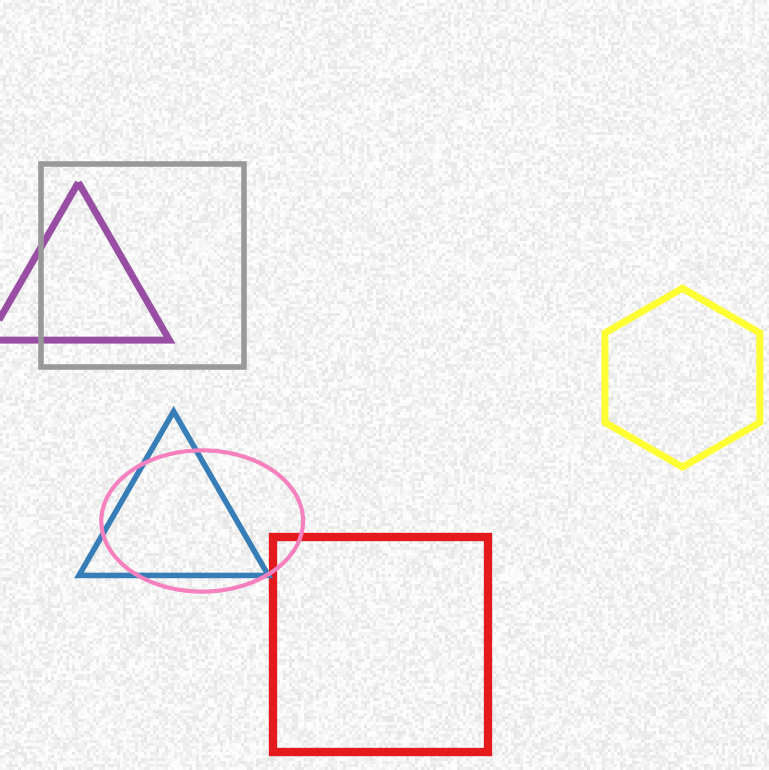[{"shape": "square", "thickness": 3, "radius": 0.7, "center": [0.494, 0.163]}, {"shape": "triangle", "thickness": 2, "radius": 0.71, "center": [0.226, 0.324]}, {"shape": "triangle", "thickness": 2.5, "radius": 0.68, "center": [0.102, 0.627]}, {"shape": "hexagon", "thickness": 2.5, "radius": 0.58, "center": [0.886, 0.509]}, {"shape": "oval", "thickness": 1.5, "radius": 0.66, "center": [0.263, 0.323]}, {"shape": "square", "thickness": 2, "radius": 0.66, "center": [0.185, 0.655]}]